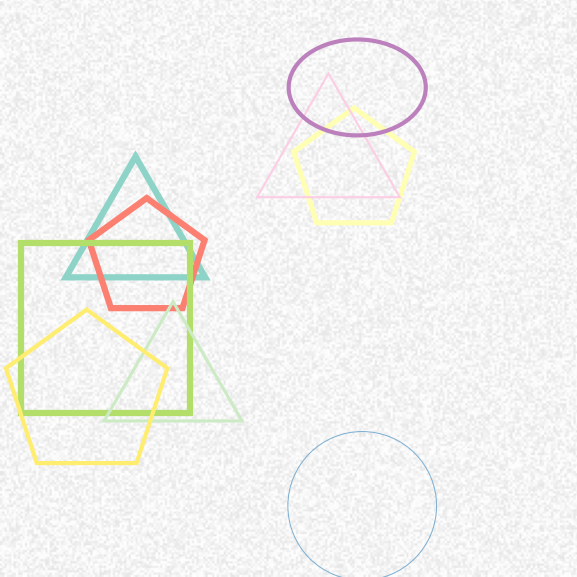[{"shape": "triangle", "thickness": 3, "radius": 0.7, "center": [0.235, 0.589]}, {"shape": "pentagon", "thickness": 2.5, "radius": 0.55, "center": [0.613, 0.702]}, {"shape": "pentagon", "thickness": 3, "radius": 0.53, "center": [0.254, 0.551]}, {"shape": "circle", "thickness": 0.5, "radius": 0.64, "center": [0.627, 0.123]}, {"shape": "square", "thickness": 3, "radius": 0.73, "center": [0.183, 0.431]}, {"shape": "triangle", "thickness": 1, "radius": 0.71, "center": [0.569, 0.729]}, {"shape": "oval", "thickness": 2, "radius": 0.59, "center": [0.619, 0.848]}, {"shape": "triangle", "thickness": 1.5, "radius": 0.69, "center": [0.3, 0.339]}, {"shape": "pentagon", "thickness": 2, "radius": 0.73, "center": [0.15, 0.316]}]